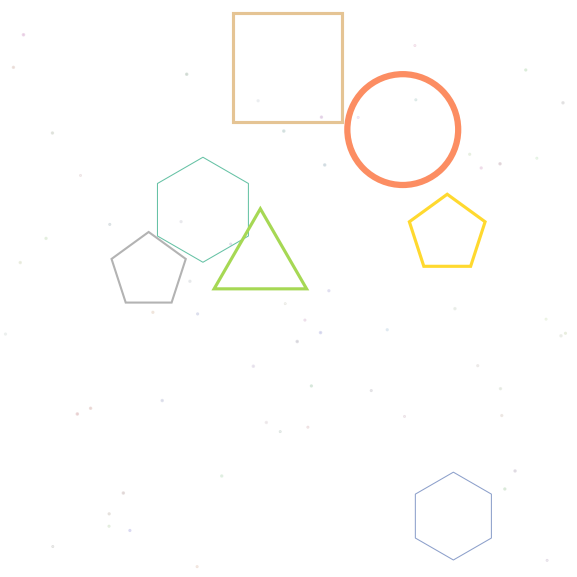[{"shape": "hexagon", "thickness": 0.5, "radius": 0.45, "center": [0.351, 0.636]}, {"shape": "circle", "thickness": 3, "radius": 0.48, "center": [0.697, 0.775]}, {"shape": "hexagon", "thickness": 0.5, "radius": 0.38, "center": [0.785, 0.105]}, {"shape": "triangle", "thickness": 1.5, "radius": 0.46, "center": [0.451, 0.545]}, {"shape": "pentagon", "thickness": 1.5, "radius": 0.34, "center": [0.774, 0.594]}, {"shape": "square", "thickness": 1.5, "radius": 0.47, "center": [0.498, 0.882]}, {"shape": "pentagon", "thickness": 1, "radius": 0.34, "center": [0.257, 0.53]}]